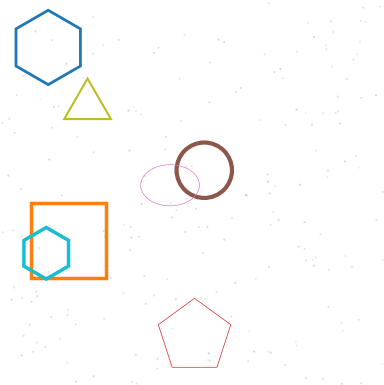[{"shape": "hexagon", "thickness": 2, "radius": 0.48, "center": [0.125, 0.877]}, {"shape": "square", "thickness": 2.5, "radius": 0.49, "center": [0.179, 0.376]}, {"shape": "pentagon", "thickness": 0.5, "radius": 0.49, "center": [0.505, 0.126]}, {"shape": "circle", "thickness": 3, "radius": 0.36, "center": [0.531, 0.558]}, {"shape": "oval", "thickness": 0.5, "radius": 0.38, "center": [0.442, 0.519]}, {"shape": "triangle", "thickness": 1.5, "radius": 0.35, "center": [0.227, 0.726]}, {"shape": "hexagon", "thickness": 2.5, "radius": 0.33, "center": [0.12, 0.342]}]